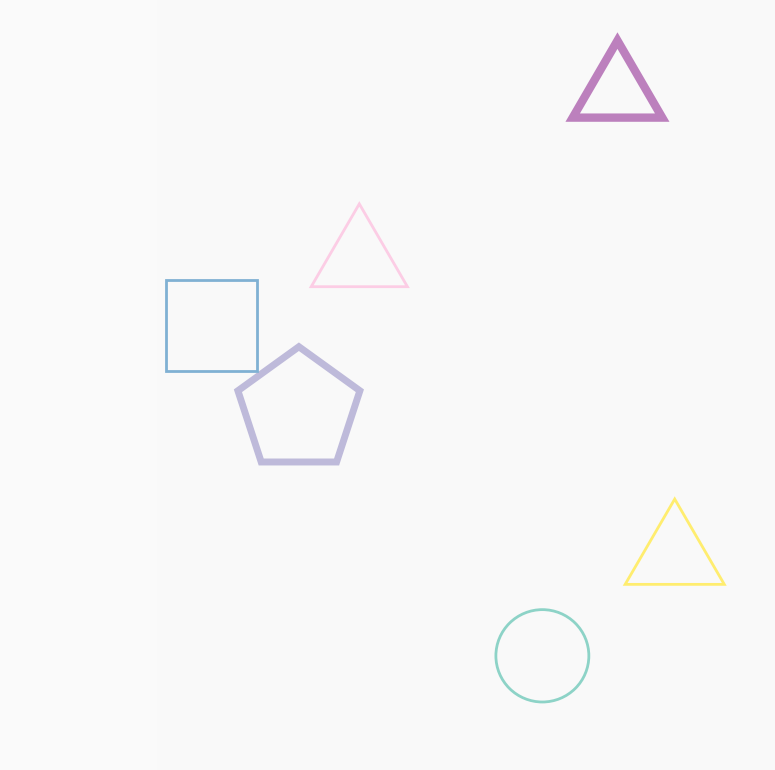[{"shape": "circle", "thickness": 1, "radius": 0.3, "center": [0.7, 0.148]}, {"shape": "pentagon", "thickness": 2.5, "radius": 0.41, "center": [0.386, 0.467]}, {"shape": "square", "thickness": 1, "radius": 0.29, "center": [0.273, 0.577]}, {"shape": "triangle", "thickness": 1, "radius": 0.36, "center": [0.464, 0.664]}, {"shape": "triangle", "thickness": 3, "radius": 0.33, "center": [0.797, 0.881]}, {"shape": "triangle", "thickness": 1, "radius": 0.37, "center": [0.871, 0.278]}]